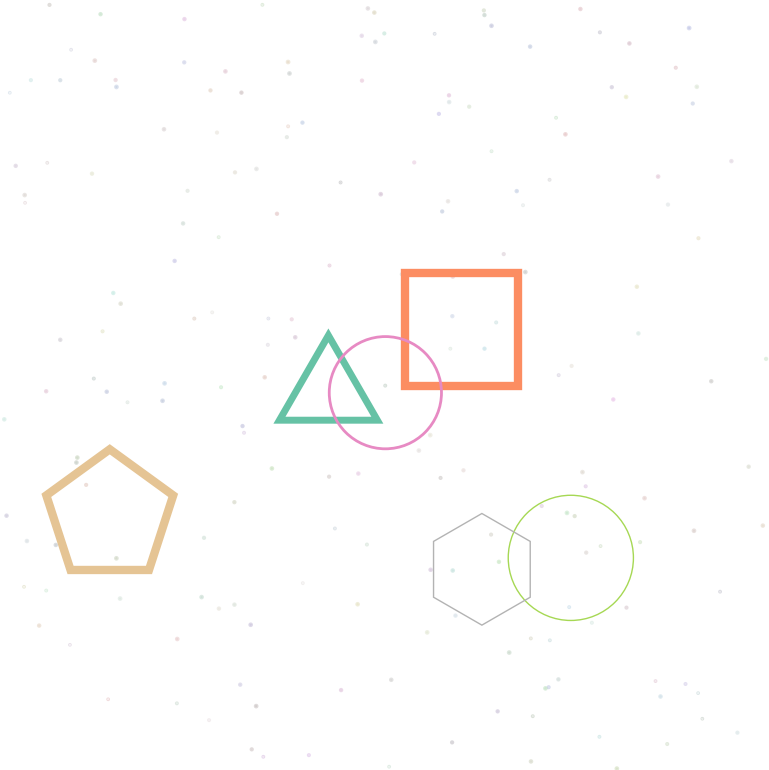[{"shape": "triangle", "thickness": 2.5, "radius": 0.37, "center": [0.426, 0.491]}, {"shape": "square", "thickness": 3, "radius": 0.37, "center": [0.599, 0.572]}, {"shape": "circle", "thickness": 1, "radius": 0.36, "center": [0.5, 0.49]}, {"shape": "circle", "thickness": 0.5, "radius": 0.41, "center": [0.741, 0.275]}, {"shape": "pentagon", "thickness": 3, "radius": 0.43, "center": [0.143, 0.33]}, {"shape": "hexagon", "thickness": 0.5, "radius": 0.36, "center": [0.626, 0.261]}]